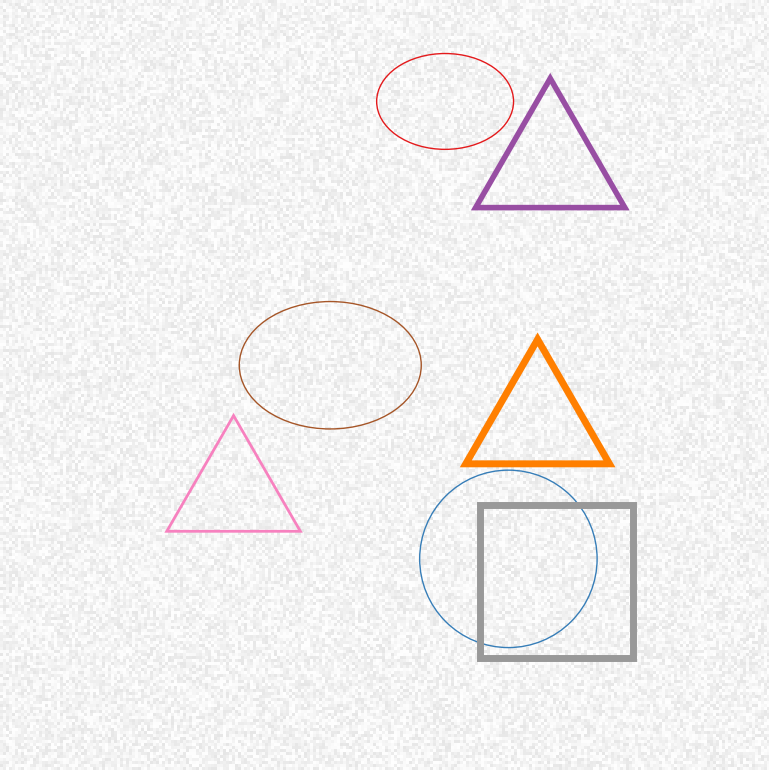[{"shape": "oval", "thickness": 0.5, "radius": 0.44, "center": [0.578, 0.868]}, {"shape": "circle", "thickness": 0.5, "radius": 0.58, "center": [0.66, 0.274]}, {"shape": "triangle", "thickness": 2, "radius": 0.56, "center": [0.715, 0.786]}, {"shape": "triangle", "thickness": 2.5, "radius": 0.54, "center": [0.698, 0.451]}, {"shape": "oval", "thickness": 0.5, "radius": 0.59, "center": [0.429, 0.526]}, {"shape": "triangle", "thickness": 1, "radius": 0.5, "center": [0.303, 0.36]}, {"shape": "square", "thickness": 2.5, "radius": 0.5, "center": [0.723, 0.245]}]